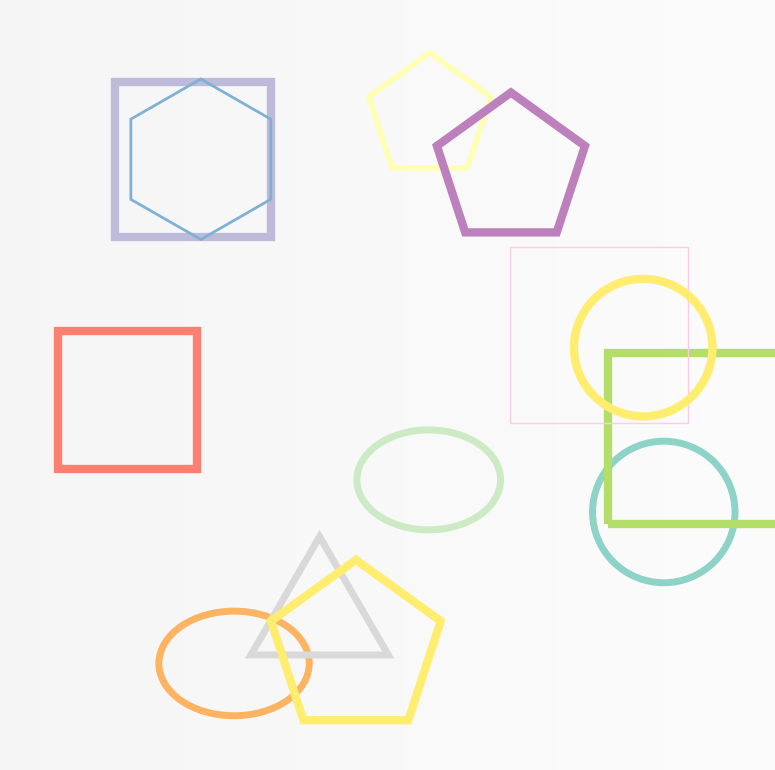[{"shape": "circle", "thickness": 2.5, "radius": 0.46, "center": [0.856, 0.335]}, {"shape": "pentagon", "thickness": 2, "radius": 0.41, "center": [0.555, 0.849]}, {"shape": "square", "thickness": 3, "radius": 0.5, "center": [0.249, 0.793]}, {"shape": "square", "thickness": 3, "radius": 0.45, "center": [0.165, 0.48]}, {"shape": "hexagon", "thickness": 1, "radius": 0.52, "center": [0.259, 0.793]}, {"shape": "oval", "thickness": 2.5, "radius": 0.49, "center": [0.302, 0.138]}, {"shape": "square", "thickness": 3, "radius": 0.55, "center": [0.895, 0.431]}, {"shape": "square", "thickness": 0.5, "radius": 0.57, "center": [0.773, 0.565]}, {"shape": "triangle", "thickness": 2.5, "radius": 0.51, "center": [0.412, 0.201]}, {"shape": "pentagon", "thickness": 3, "radius": 0.5, "center": [0.659, 0.779]}, {"shape": "oval", "thickness": 2.5, "radius": 0.46, "center": [0.553, 0.377]}, {"shape": "pentagon", "thickness": 3, "radius": 0.58, "center": [0.459, 0.158]}, {"shape": "circle", "thickness": 3, "radius": 0.45, "center": [0.83, 0.549]}]